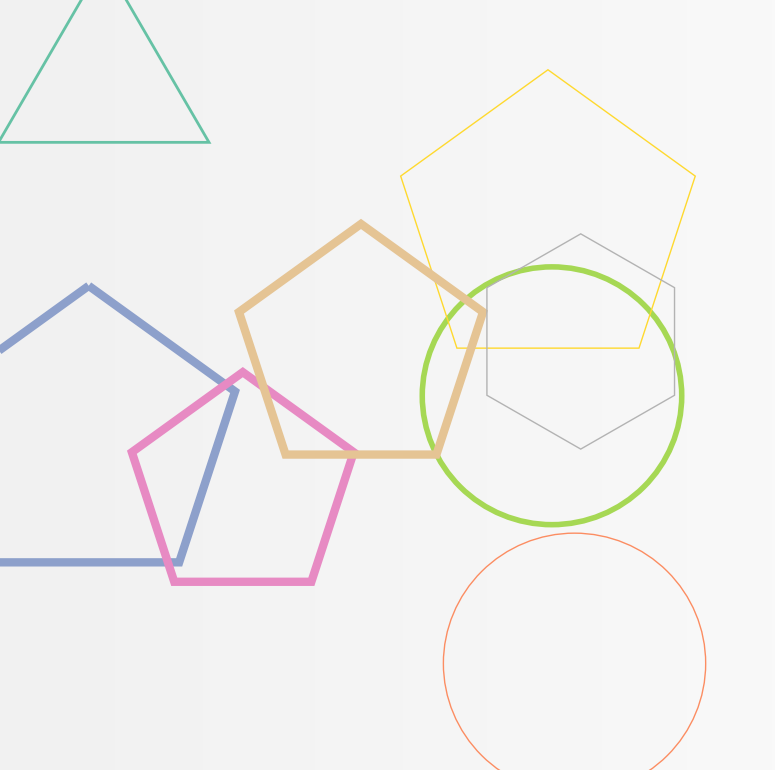[{"shape": "triangle", "thickness": 1, "radius": 0.78, "center": [0.134, 0.894]}, {"shape": "circle", "thickness": 0.5, "radius": 0.85, "center": [0.741, 0.138]}, {"shape": "pentagon", "thickness": 3, "radius": 0.99, "center": [0.114, 0.43]}, {"shape": "pentagon", "thickness": 3, "radius": 0.75, "center": [0.313, 0.366]}, {"shape": "circle", "thickness": 2, "radius": 0.84, "center": [0.712, 0.486]}, {"shape": "pentagon", "thickness": 0.5, "radius": 1.0, "center": [0.707, 0.71]}, {"shape": "pentagon", "thickness": 3, "radius": 0.83, "center": [0.466, 0.544]}, {"shape": "hexagon", "thickness": 0.5, "radius": 0.7, "center": [0.749, 0.557]}]